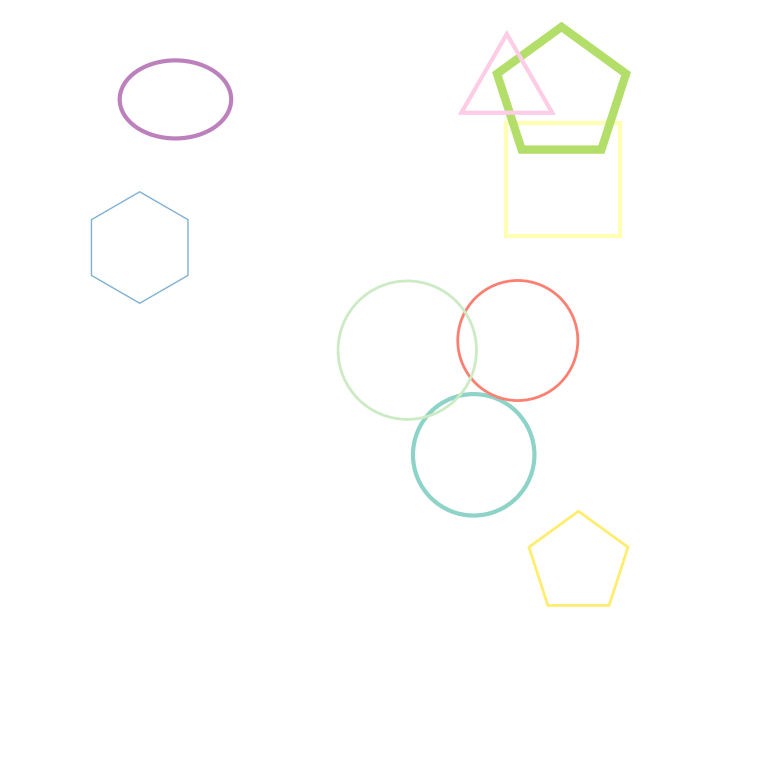[{"shape": "circle", "thickness": 1.5, "radius": 0.39, "center": [0.615, 0.409]}, {"shape": "square", "thickness": 1.5, "radius": 0.37, "center": [0.731, 0.767]}, {"shape": "circle", "thickness": 1, "radius": 0.39, "center": [0.672, 0.558]}, {"shape": "hexagon", "thickness": 0.5, "radius": 0.36, "center": [0.181, 0.679]}, {"shape": "pentagon", "thickness": 3, "radius": 0.44, "center": [0.729, 0.877]}, {"shape": "triangle", "thickness": 1.5, "radius": 0.34, "center": [0.658, 0.888]}, {"shape": "oval", "thickness": 1.5, "radius": 0.36, "center": [0.228, 0.871]}, {"shape": "circle", "thickness": 1, "radius": 0.45, "center": [0.529, 0.545]}, {"shape": "pentagon", "thickness": 1, "radius": 0.34, "center": [0.751, 0.268]}]